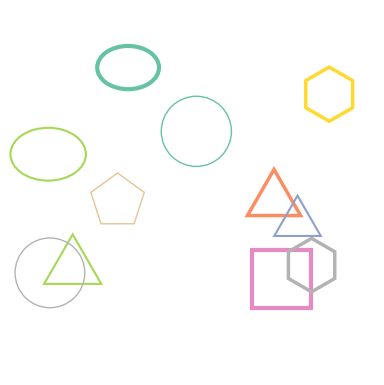[{"shape": "circle", "thickness": 1, "radius": 0.46, "center": [0.51, 0.659]}, {"shape": "oval", "thickness": 3, "radius": 0.4, "center": [0.333, 0.825]}, {"shape": "triangle", "thickness": 2.5, "radius": 0.4, "center": [0.712, 0.48]}, {"shape": "triangle", "thickness": 1.5, "radius": 0.35, "center": [0.773, 0.422]}, {"shape": "square", "thickness": 3, "radius": 0.38, "center": [0.731, 0.275]}, {"shape": "triangle", "thickness": 1.5, "radius": 0.43, "center": [0.189, 0.305]}, {"shape": "oval", "thickness": 1.5, "radius": 0.49, "center": [0.125, 0.599]}, {"shape": "hexagon", "thickness": 2.5, "radius": 0.35, "center": [0.855, 0.755]}, {"shape": "pentagon", "thickness": 1, "radius": 0.36, "center": [0.305, 0.478]}, {"shape": "hexagon", "thickness": 2.5, "radius": 0.35, "center": [0.809, 0.311]}, {"shape": "circle", "thickness": 1, "radius": 0.45, "center": [0.13, 0.291]}]